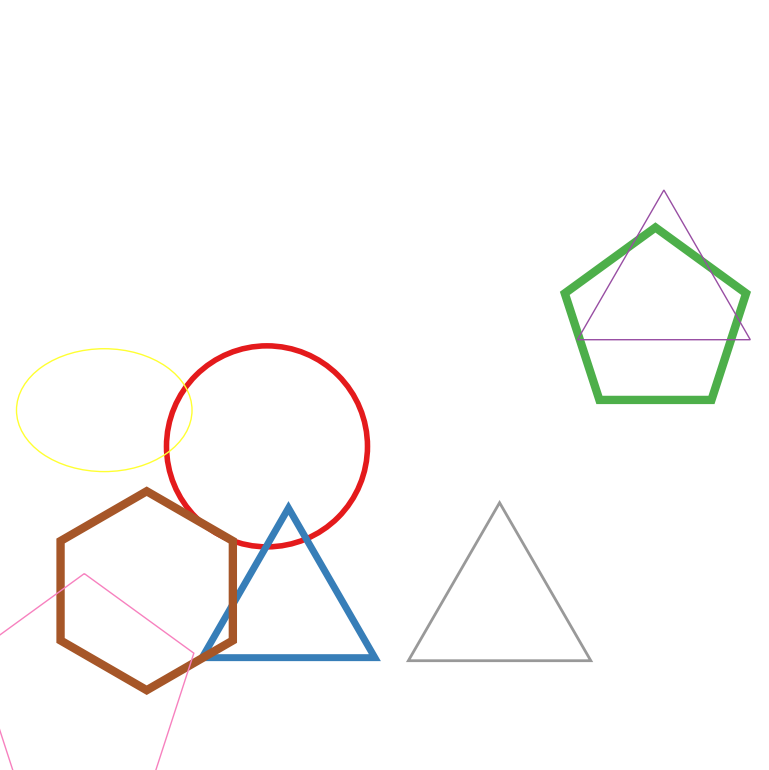[{"shape": "circle", "thickness": 2, "radius": 0.65, "center": [0.347, 0.42]}, {"shape": "triangle", "thickness": 2.5, "radius": 0.65, "center": [0.375, 0.211]}, {"shape": "pentagon", "thickness": 3, "radius": 0.62, "center": [0.851, 0.581]}, {"shape": "triangle", "thickness": 0.5, "radius": 0.65, "center": [0.862, 0.624]}, {"shape": "oval", "thickness": 0.5, "radius": 0.57, "center": [0.135, 0.467]}, {"shape": "hexagon", "thickness": 3, "radius": 0.65, "center": [0.191, 0.233]}, {"shape": "pentagon", "thickness": 0.5, "radius": 0.75, "center": [0.109, 0.106]}, {"shape": "triangle", "thickness": 1, "radius": 0.68, "center": [0.649, 0.21]}]